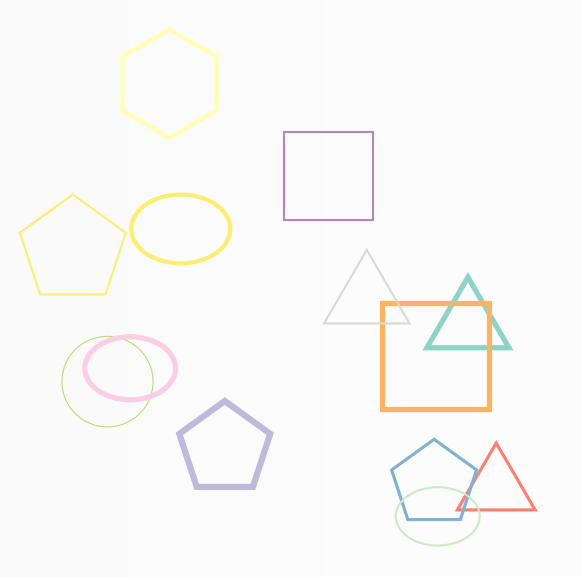[{"shape": "triangle", "thickness": 2.5, "radius": 0.41, "center": [0.805, 0.438]}, {"shape": "hexagon", "thickness": 2, "radius": 0.47, "center": [0.292, 0.854]}, {"shape": "pentagon", "thickness": 3, "radius": 0.41, "center": [0.387, 0.223]}, {"shape": "triangle", "thickness": 1.5, "radius": 0.39, "center": [0.854, 0.155]}, {"shape": "pentagon", "thickness": 1.5, "radius": 0.38, "center": [0.747, 0.162]}, {"shape": "square", "thickness": 2.5, "radius": 0.46, "center": [0.749, 0.383]}, {"shape": "circle", "thickness": 0.5, "radius": 0.39, "center": [0.185, 0.338]}, {"shape": "oval", "thickness": 2.5, "radius": 0.39, "center": [0.224, 0.361]}, {"shape": "triangle", "thickness": 1, "radius": 0.42, "center": [0.631, 0.482]}, {"shape": "square", "thickness": 1, "radius": 0.38, "center": [0.565, 0.694]}, {"shape": "oval", "thickness": 1, "radius": 0.36, "center": [0.753, 0.105]}, {"shape": "pentagon", "thickness": 1, "radius": 0.48, "center": [0.125, 0.567]}, {"shape": "oval", "thickness": 2, "radius": 0.43, "center": [0.311, 0.603]}]